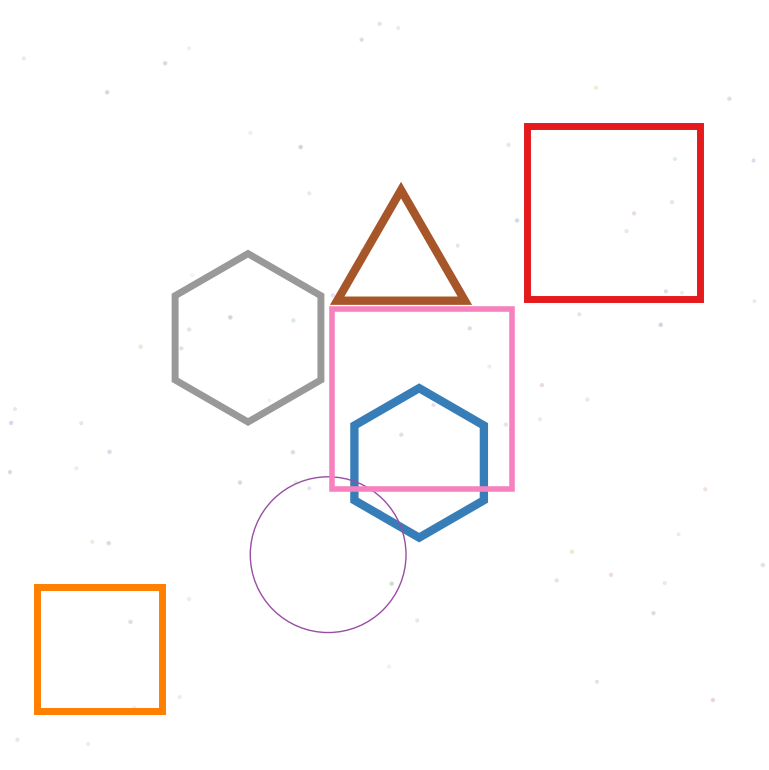[{"shape": "square", "thickness": 2.5, "radius": 0.56, "center": [0.797, 0.724]}, {"shape": "hexagon", "thickness": 3, "radius": 0.49, "center": [0.544, 0.399]}, {"shape": "circle", "thickness": 0.5, "radius": 0.51, "center": [0.426, 0.28]}, {"shape": "square", "thickness": 2.5, "radius": 0.4, "center": [0.13, 0.157]}, {"shape": "triangle", "thickness": 3, "radius": 0.48, "center": [0.521, 0.657]}, {"shape": "square", "thickness": 2, "radius": 0.59, "center": [0.548, 0.482]}, {"shape": "hexagon", "thickness": 2.5, "radius": 0.55, "center": [0.322, 0.561]}]